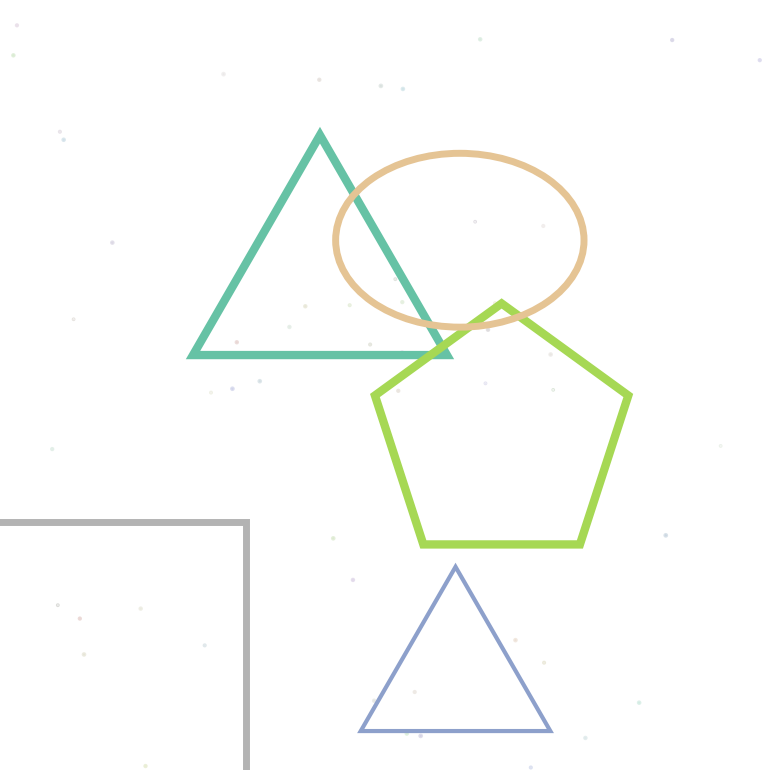[{"shape": "triangle", "thickness": 3, "radius": 0.95, "center": [0.416, 0.634]}, {"shape": "triangle", "thickness": 1.5, "radius": 0.71, "center": [0.592, 0.122]}, {"shape": "pentagon", "thickness": 3, "radius": 0.86, "center": [0.651, 0.433]}, {"shape": "oval", "thickness": 2.5, "radius": 0.81, "center": [0.597, 0.688]}, {"shape": "square", "thickness": 2.5, "radius": 0.96, "center": [0.126, 0.13]}]